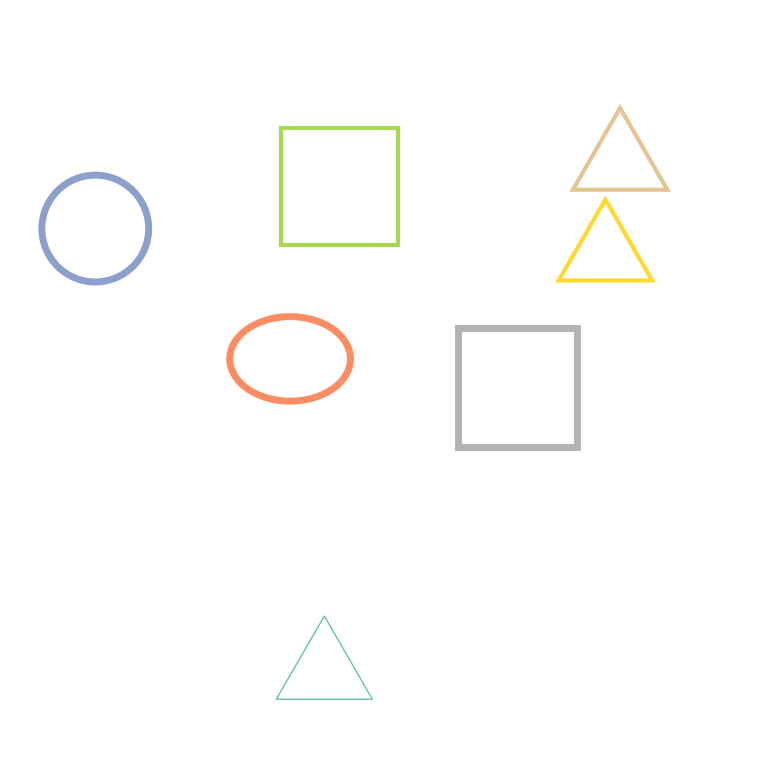[{"shape": "triangle", "thickness": 0.5, "radius": 0.36, "center": [0.421, 0.128]}, {"shape": "oval", "thickness": 2.5, "radius": 0.39, "center": [0.377, 0.534]}, {"shape": "circle", "thickness": 2.5, "radius": 0.35, "center": [0.124, 0.703]}, {"shape": "square", "thickness": 1.5, "radius": 0.38, "center": [0.441, 0.758]}, {"shape": "triangle", "thickness": 1.5, "radius": 0.35, "center": [0.786, 0.671]}, {"shape": "triangle", "thickness": 1.5, "radius": 0.35, "center": [0.805, 0.789]}, {"shape": "square", "thickness": 2.5, "radius": 0.39, "center": [0.673, 0.497]}]